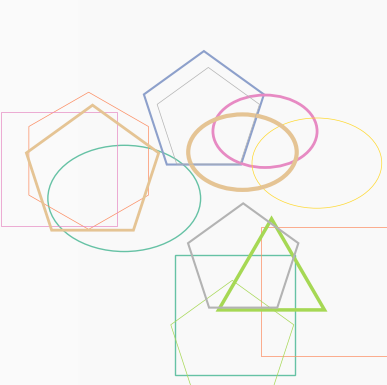[{"shape": "oval", "thickness": 1, "radius": 0.99, "center": [0.321, 0.485]}, {"shape": "square", "thickness": 1, "radius": 0.77, "center": [0.606, 0.182]}, {"shape": "square", "thickness": 0.5, "radius": 0.83, "center": [0.84, 0.243]}, {"shape": "hexagon", "thickness": 0.5, "radius": 0.89, "center": [0.229, 0.582]}, {"shape": "pentagon", "thickness": 1.5, "radius": 0.81, "center": [0.526, 0.704]}, {"shape": "oval", "thickness": 2, "radius": 0.67, "center": [0.684, 0.659]}, {"shape": "square", "thickness": 0.5, "radius": 0.74, "center": [0.152, 0.561]}, {"shape": "triangle", "thickness": 2.5, "radius": 0.79, "center": [0.701, 0.274]}, {"shape": "pentagon", "thickness": 0.5, "radius": 0.83, "center": [0.599, 0.105]}, {"shape": "oval", "thickness": 0.5, "radius": 0.84, "center": [0.818, 0.576]}, {"shape": "oval", "thickness": 3, "radius": 0.7, "center": [0.626, 0.605]}, {"shape": "pentagon", "thickness": 2, "radius": 0.9, "center": [0.239, 0.547]}, {"shape": "pentagon", "thickness": 0.5, "radius": 0.69, "center": [0.538, 0.686]}, {"shape": "pentagon", "thickness": 1.5, "radius": 0.75, "center": [0.628, 0.322]}]